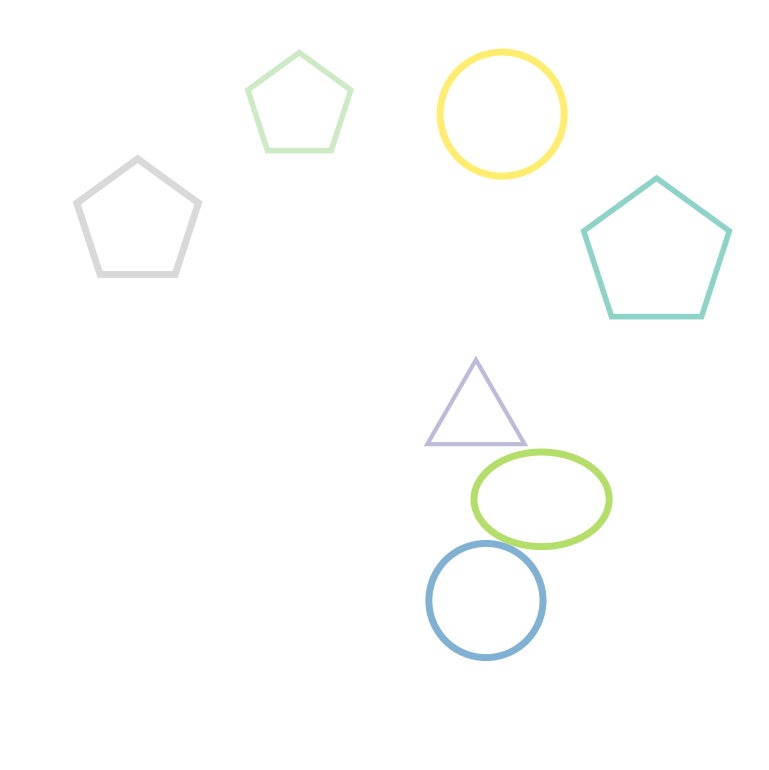[{"shape": "pentagon", "thickness": 2, "radius": 0.5, "center": [0.853, 0.669]}, {"shape": "triangle", "thickness": 1.5, "radius": 0.36, "center": [0.618, 0.46]}, {"shape": "circle", "thickness": 2.5, "radius": 0.37, "center": [0.631, 0.22]}, {"shape": "oval", "thickness": 2.5, "radius": 0.44, "center": [0.703, 0.352]}, {"shape": "pentagon", "thickness": 2.5, "radius": 0.41, "center": [0.179, 0.711]}, {"shape": "pentagon", "thickness": 2, "radius": 0.35, "center": [0.389, 0.861]}, {"shape": "circle", "thickness": 2.5, "radius": 0.4, "center": [0.652, 0.852]}]